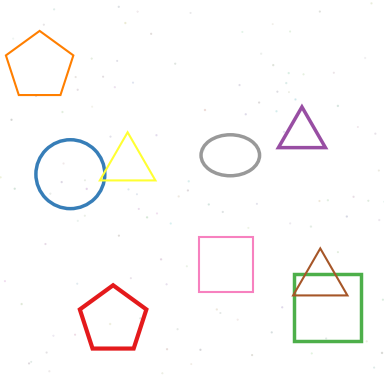[{"shape": "pentagon", "thickness": 3, "radius": 0.45, "center": [0.294, 0.168]}, {"shape": "circle", "thickness": 2.5, "radius": 0.45, "center": [0.183, 0.548]}, {"shape": "square", "thickness": 2.5, "radius": 0.44, "center": [0.85, 0.2]}, {"shape": "triangle", "thickness": 2.5, "radius": 0.35, "center": [0.784, 0.652]}, {"shape": "pentagon", "thickness": 1.5, "radius": 0.46, "center": [0.103, 0.828]}, {"shape": "triangle", "thickness": 1.5, "radius": 0.42, "center": [0.332, 0.573]}, {"shape": "triangle", "thickness": 1.5, "radius": 0.41, "center": [0.832, 0.273]}, {"shape": "square", "thickness": 1.5, "radius": 0.35, "center": [0.587, 0.313]}, {"shape": "oval", "thickness": 2.5, "radius": 0.38, "center": [0.598, 0.597]}]